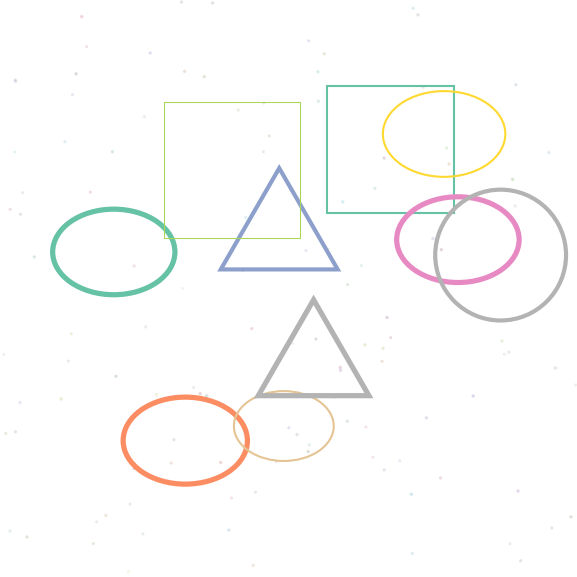[{"shape": "square", "thickness": 1, "radius": 0.55, "center": [0.676, 0.74]}, {"shape": "oval", "thickness": 2.5, "radius": 0.53, "center": [0.197, 0.563]}, {"shape": "oval", "thickness": 2.5, "radius": 0.54, "center": [0.321, 0.236]}, {"shape": "triangle", "thickness": 2, "radius": 0.58, "center": [0.483, 0.591]}, {"shape": "oval", "thickness": 2.5, "radius": 0.53, "center": [0.793, 0.584]}, {"shape": "square", "thickness": 0.5, "radius": 0.59, "center": [0.402, 0.705]}, {"shape": "oval", "thickness": 1, "radius": 0.53, "center": [0.769, 0.767]}, {"shape": "oval", "thickness": 1, "radius": 0.43, "center": [0.491, 0.261]}, {"shape": "circle", "thickness": 2, "radius": 0.57, "center": [0.867, 0.557]}, {"shape": "triangle", "thickness": 2.5, "radius": 0.55, "center": [0.543, 0.369]}]